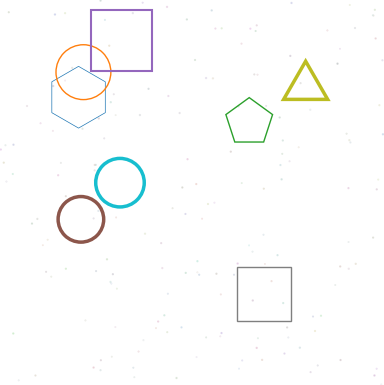[{"shape": "hexagon", "thickness": 0.5, "radius": 0.4, "center": [0.204, 0.747]}, {"shape": "circle", "thickness": 1, "radius": 0.36, "center": [0.217, 0.813]}, {"shape": "pentagon", "thickness": 1, "radius": 0.32, "center": [0.647, 0.683]}, {"shape": "square", "thickness": 1.5, "radius": 0.4, "center": [0.316, 0.895]}, {"shape": "circle", "thickness": 2.5, "radius": 0.3, "center": [0.21, 0.43]}, {"shape": "square", "thickness": 1, "radius": 0.35, "center": [0.686, 0.237]}, {"shape": "triangle", "thickness": 2.5, "radius": 0.33, "center": [0.794, 0.775]}, {"shape": "circle", "thickness": 2.5, "radius": 0.32, "center": [0.312, 0.526]}]